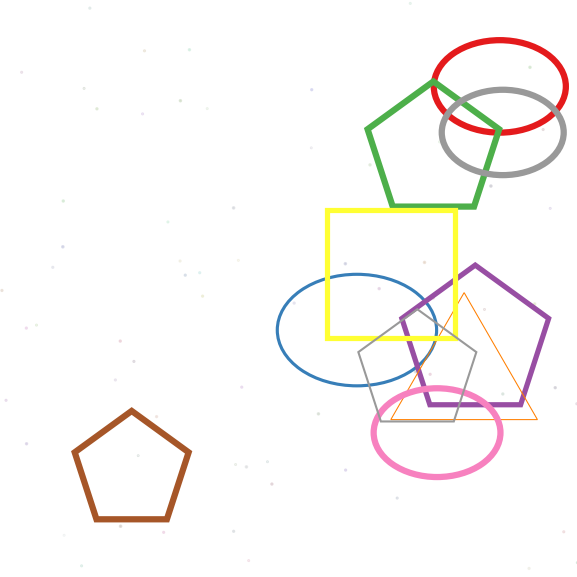[{"shape": "oval", "thickness": 3, "radius": 0.57, "center": [0.865, 0.85]}, {"shape": "oval", "thickness": 1.5, "radius": 0.69, "center": [0.618, 0.428]}, {"shape": "pentagon", "thickness": 3, "radius": 0.6, "center": [0.75, 0.738]}, {"shape": "pentagon", "thickness": 2.5, "radius": 0.67, "center": [0.823, 0.406]}, {"shape": "triangle", "thickness": 0.5, "radius": 0.73, "center": [0.804, 0.346]}, {"shape": "square", "thickness": 2.5, "radius": 0.56, "center": [0.677, 0.525]}, {"shape": "pentagon", "thickness": 3, "radius": 0.52, "center": [0.228, 0.184]}, {"shape": "oval", "thickness": 3, "radius": 0.55, "center": [0.757, 0.25]}, {"shape": "pentagon", "thickness": 1, "radius": 0.54, "center": [0.723, 0.356]}, {"shape": "oval", "thickness": 3, "radius": 0.53, "center": [0.871, 0.77]}]